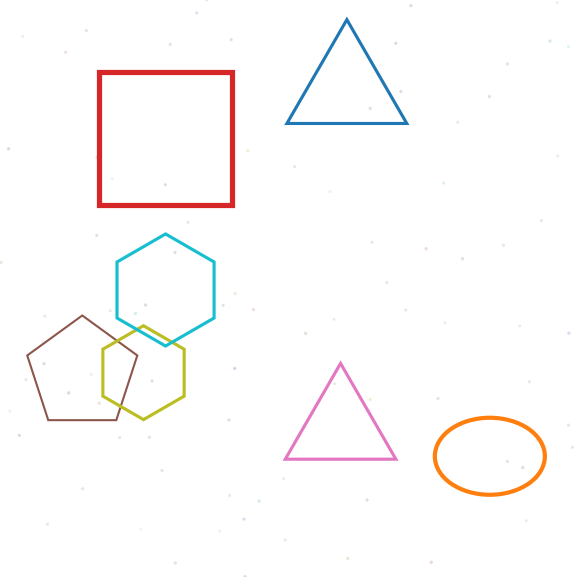[{"shape": "triangle", "thickness": 1.5, "radius": 0.6, "center": [0.601, 0.845]}, {"shape": "oval", "thickness": 2, "radius": 0.48, "center": [0.848, 0.209]}, {"shape": "square", "thickness": 2.5, "radius": 0.58, "center": [0.287, 0.76]}, {"shape": "pentagon", "thickness": 1, "radius": 0.5, "center": [0.142, 0.353]}, {"shape": "triangle", "thickness": 1.5, "radius": 0.55, "center": [0.59, 0.259]}, {"shape": "hexagon", "thickness": 1.5, "radius": 0.41, "center": [0.249, 0.354]}, {"shape": "hexagon", "thickness": 1.5, "radius": 0.49, "center": [0.287, 0.497]}]